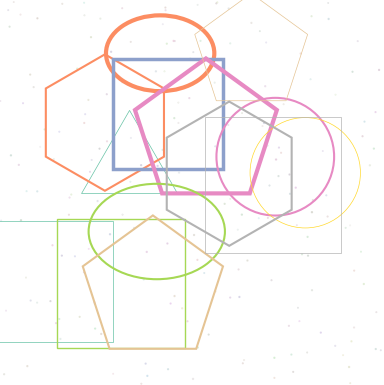[{"shape": "triangle", "thickness": 0.5, "radius": 0.72, "center": [0.336, 0.569]}, {"shape": "square", "thickness": 0.5, "radius": 0.79, "center": [0.136, 0.269]}, {"shape": "hexagon", "thickness": 1.5, "radius": 0.89, "center": [0.272, 0.682]}, {"shape": "oval", "thickness": 3, "radius": 0.7, "center": [0.416, 0.862]}, {"shape": "square", "thickness": 2.5, "radius": 0.72, "center": [0.436, 0.704]}, {"shape": "pentagon", "thickness": 3, "radius": 0.97, "center": [0.535, 0.654]}, {"shape": "circle", "thickness": 1.5, "radius": 0.76, "center": [0.715, 0.593]}, {"shape": "oval", "thickness": 1.5, "radius": 0.89, "center": [0.407, 0.399]}, {"shape": "square", "thickness": 1, "radius": 0.83, "center": [0.315, 0.264]}, {"shape": "circle", "thickness": 0.5, "radius": 0.72, "center": [0.793, 0.551]}, {"shape": "pentagon", "thickness": 1.5, "radius": 0.96, "center": [0.397, 0.249]}, {"shape": "pentagon", "thickness": 0.5, "radius": 0.77, "center": [0.652, 0.863]}, {"shape": "hexagon", "thickness": 1.5, "radius": 0.94, "center": [0.595, 0.549]}, {"shape": "square", "thickness": 0.5, "radius": 0.88, "center": [0.71, 0.519]}]